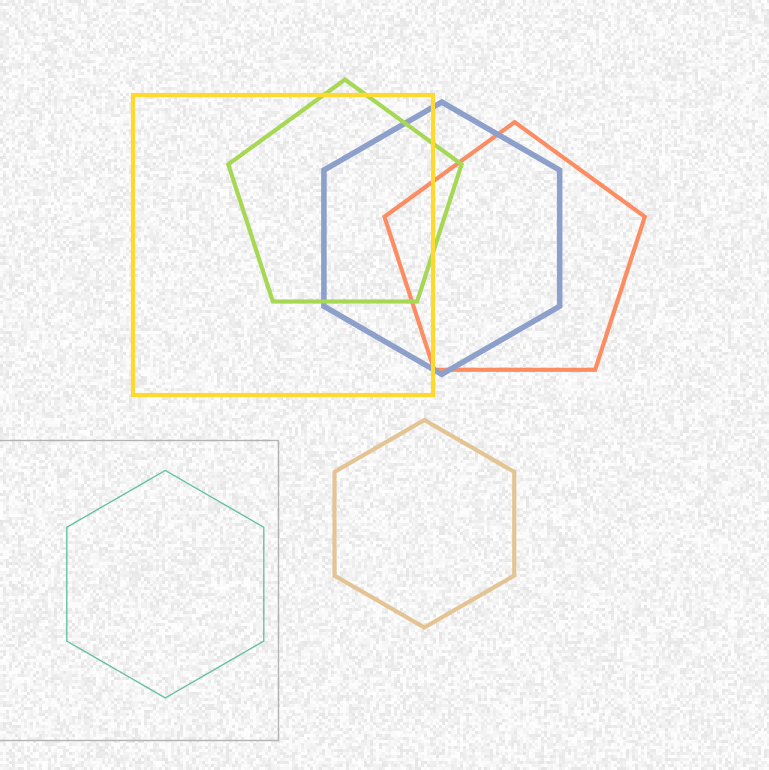[{"shape": "hexagon", "thickness": 0.5, "radius": 0.74, "center": [0.215, 0.241]}, {"shape": "pentagon", "thickness": 1.5, "radius": 0.89, "center": [0.668, 0.664]}, {"shape": "hexagon", "thickness": 2, "radius": 0.88, "center": [0.574, 0.691]}, {"shape": "pentagon", "thickness": 1.5, "radius": 0.8, "center": [0.448, 0.737]}, {"shape": "square", "thickness": 1.5, "radius": 0.97, "center": [0.367, 0.682]}, {"shape": "hexagon", "thickness": 1.5, "radius": 0.67, "center": [0.551, 0.32]}, {"shape": "square", "thickness": 0.5, "radius": 0.97, "center": [0.166, 0.233]}]